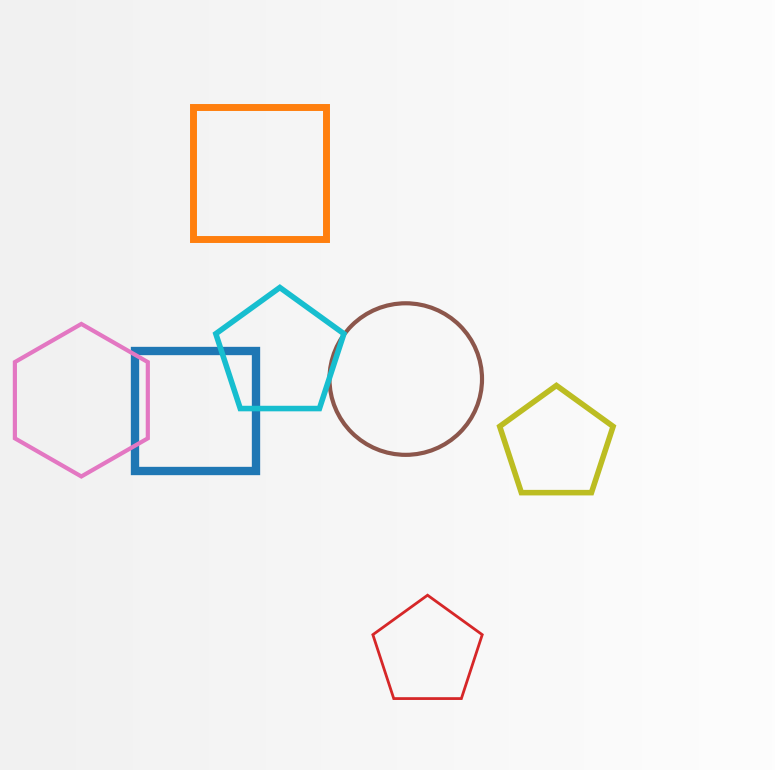[{"shape": "square", "thickness": 3, "radius": 0.39, "center": [0.252, 0.466]}, {"shape": "square", "thickness": 2.5, "radius": 0.43, "center": [0.335, 0.775]}, {"shape": "pentagon", "thickness": 1, "radius": 0.37, "center": [0.552, 0.153]}, {"shape": "circle", "thickness": 1.5, "radius": 0.49, "center": [0.524, 0.508]}, {"shape": "hexagon", "thickness": 1.5, "radius": 0.5, "center": [0.105, 0.48]}, {"shape": "pentagon", "thickness": 2, "radius": 0.38, "center": [0.718, 0.422]}, {"shape": "pentagon", "thickness": 2, "radius": 0.43, "center": [0.361, 0.54]}]